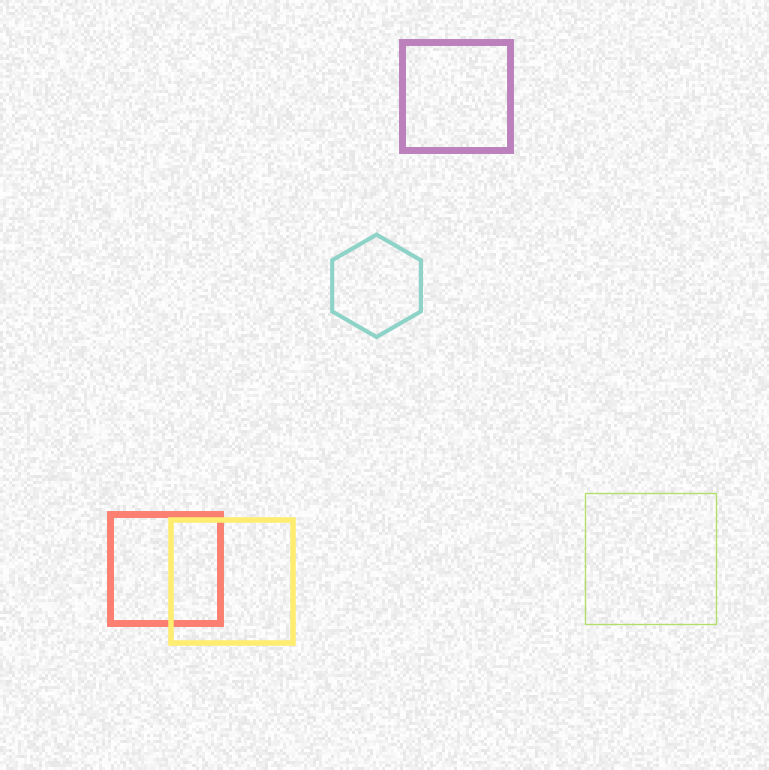[{"shape": "hexagon", "thickness": 1.5, "radius": 0.33, "center": [0.489, 0.629]}, {"shape": "square", "thickness": 2.5, "radius": 0.36, "center": [0.214, 0.261]}, {"shape": "square", "thickness": 0.5, "radius": 0.42, "center": [0.845, 0.274]}, {"shape": "square", "thickness": 2.5, "radius": 0.35, "center": [0.592, 0.875]}, {"shape": "square", "thickness": 2, "radius": 0.4, "center": [0.301, 0.245]}]